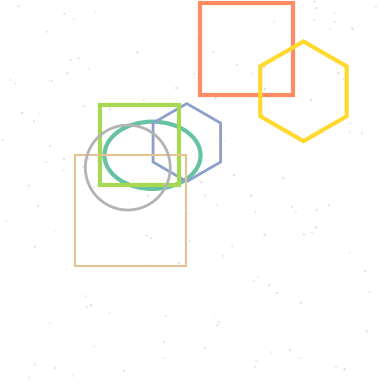[{"shape": "oval", "thickness": 3, "radius": 0.62, "center": [0.396, 0.597]}, {"shape": "square", "thickness": 3, "radius": 0.6, "center": [0.641, 0.873]}, {"shape": "hexagon", "thickness": 2, "radius": 0.51, "center": [0.485, 0.63]}, {"shape": "square", "thickness": 3, "radius": 0.52, "center": [0.362, 0.624]}, {"shape": "hexagon", "thickness": 3, "radius": 0.65, "center": [0.788, 0.763]}, {"shape": "square", "thickness": 1.5, "radius": 0.72, "center": [0.339, 0.453]}, {"shape": "circle", "thickness": 2, "radius": 0.55, "center": [0.332, 0.565]}]